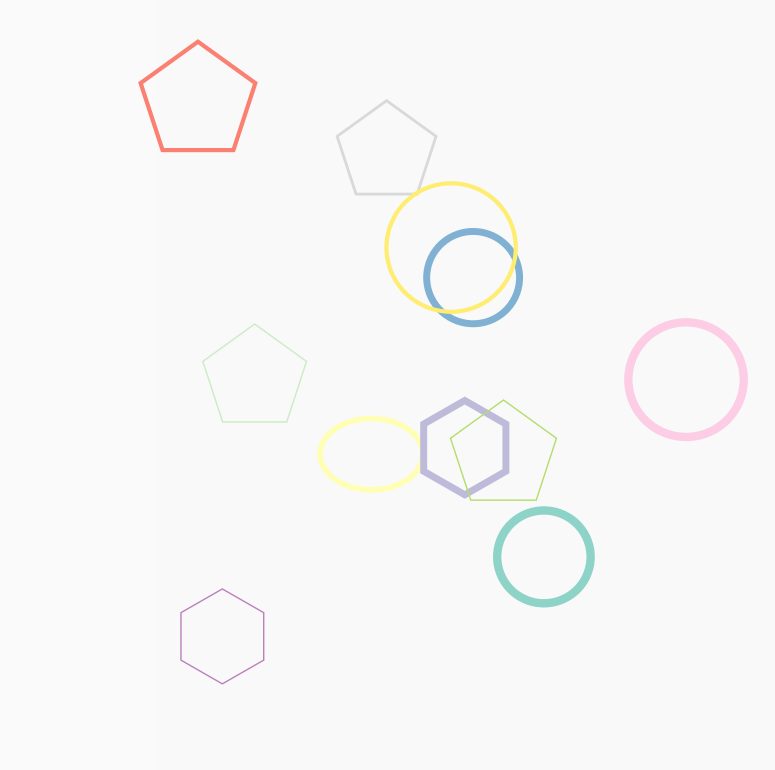[{"shape": "circle", "thickness": 3, "radius": 0.3, "center": [0.702, 0.277]}, {"shape": "oval", "thickness": 2, "radius": 0.33, "center": [0.479, 0.41]}, {"shape": "hexagon", "thickness": 2.5, "radius": 0.31, "center": [0.6, 0.419]}, {"shape": "pentagon", "thickness": 1.5, "radius": 0.39, "center": [0.255, 0.868]}, {"shape": "circle", "thickness": 2.5, "radius": 0.3, "center": [0.61, 0.639]}, {"shape": "pentagon", "thickness": 0.5, "radius": 0.36, "center": [0.65, 0.409]}, {"shape": "circle", "thickness": 3, "radius": 0.37, "center": [0.885, 0.507]}, {"shape": "pentagon", "thickness": 1, "radius": 0.34, "center": [0.499, 0.802]}, {"shape": "hexagon", "thickness": 0.5, "radius": 0.31, "center": [0.287, 0.174]}, {"shape": "pentagon", "thickness": 0.5, "radius": 0.35, "center": [0.329, 0.509]}, {"shape": "circle", "thickness": 1.5, "radius": 0.42, "center": [0.582, 0.679]}]